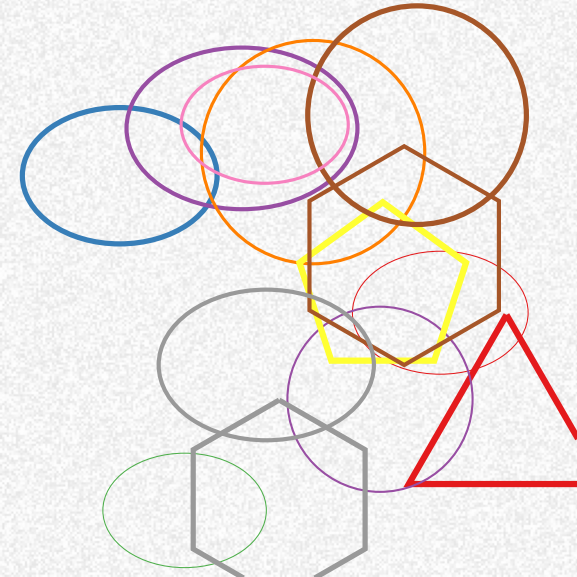[{"shape": "triangle", "thickness": 3, "radius": 0.98, "center": [0.877, 0.259]}, {"shape": "oval", "thickness": 0.5, "radius": 0.76, "center": [0.762, 0.458]}, {"shape": "oval", "thickness": 2.5, "radius": 0.84, "center": [0.207, 0.695]}, {"shape": "oval", "thickness": 0.5, "radius": 0.71, "center": [0.32, 0.115]}, {"shape": "oval", "thickness": 2, "radius": 1.0, "center": [0.419, 0.777]}, {"shape": "circle", "thickness": 1, "radius": 0.8, "center": [0.658, 0.308]}, {"shape": "circle", "thickness": 1.5, "radius": 0.97, "center": [0.542, 0.736]}, {"shape": "pentagon", "thickness": 3, "radius": 0.76, "center": [0.663, 0.497]}, {"shape": "circle", "thickness": 2.5, "radius": 0.95, "center": [0.722, 0.8]}, {"shape": "hexagon", "thickness": 2, "radius": 0.95, "center": [0.7, 0.556]}, {"shape": "oval", "thickness": 1.5, "radius": 0.72, "center": [0.458, 0.783]}, {"shape": "hexagon", "thickness": 2.5, "radius": 0.86, "center": [0.483, 0.135]}, {"shape": "oval", "thickness": 2, "radius": 0.93, "center": [0.461, 0.367]}]